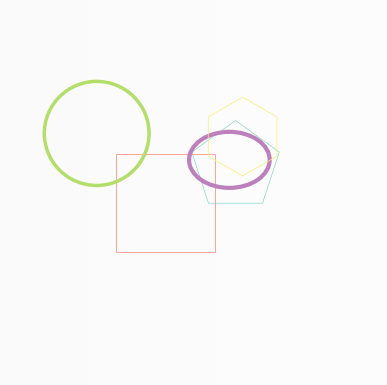[{"shape": "pentagon", "thickness": 0.5, "radius": 0.59, "center": [0.608, 0.568]}, {"shape": "square", "thickness": 0.5, "radius": 0.63, "center": [0.427, 0.472]}, {"shape": "circle", "thickness": 2.5, "radius": 0.68, "center": [0.249, 0.653]}, {"shape": "oval", "thickness": 3, "radius": 0.52, "center": [0.592, 0.585]}, {"shape": "hexagon", "thickness": 0.5, "radius": 0.51, "center": [0.626, 0.645]}]